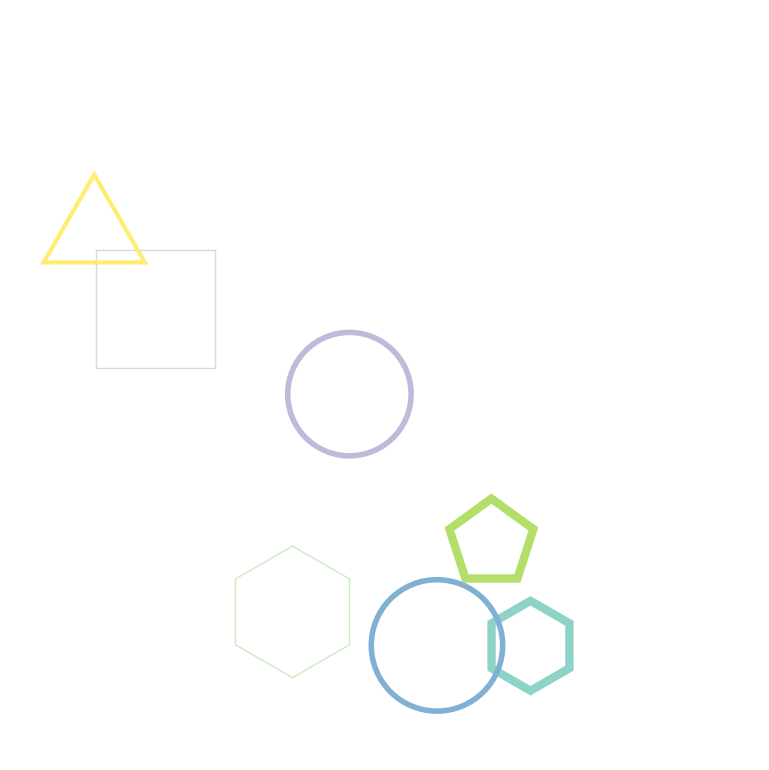[{"shape": "hexagon", "thickness": 3, "radius": 0.29, "center": [0.689, 0.161]}, {"shape": "circle", "thickness": 2, "radius": 0.4, "center": [0.454, 0.488]}, {"shape": "circle", "thickness": 2, "radius": 0.43, "center": [0.567, 0.162]}, {"shape": "pentagon", "thickness": 3, "radius": 0.29, "center": [0.638, 0.295]}, {"shape": "square", "thickness": 0.5, "radius": 0.39, "center": [0.202, 0.599]}, {"shape": "hexagon", "thickness": 0.5, "radius": 0.43, "center": [0.38, 0.205]}, {"shape": "triangle", "thickness": 1.5, "radius": 0.38, "center": [0.122, 0.697]}]